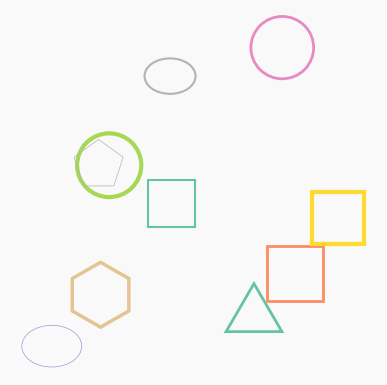[{"shape": "triangle", "thickness": 2, "radius": 0.42, "center": [0.655, 0.18]}, {"shape": "square", "thickness": 1.5, "radius": 0.31, "center": [0.442, 0.471]}, {"shape": "square", "thickness": 2, "radius": 0.36, "center": [0.76, 0.29]}, {"shape": "oval", "thickness": 0.5, "radius": 0.39, "center": [0.134, 0.101]}, {"shape": "circle", "thickness": 2, "radius": 0.4, "center": [0.728, 0.876]}, {"shape": "circle", "thickness": 3, "radius": 0.41, "center": [0.282, 0.571]}, {"shape": "square", "thickness": 3, "radius": 0.34, "center": [0.873, 0.433]}, {"shape": "hexagon", "thickness": 2.5, "radius": 0.42, "center": [0.259, 0.234]}, {"shape": "oval", "thickness": 1.5, "radius": 0.33, "center": [0.439, 0.802]}, {"shape": "pentagon", "thickness": 0.5, "radius": 0.33, "center": [0.254, 0.571]}]